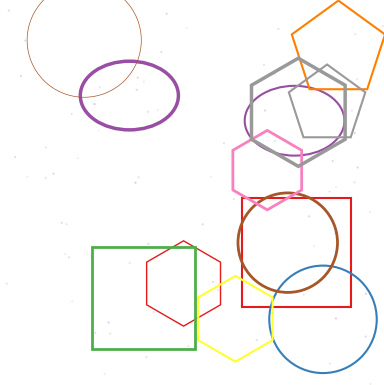[{"shape": "square", "thickness": 1.5, "radius": 0.71, "center": [0.77, 0.344]}, {"shape": "hexagon", "thickness": 1, "radius": 0.55, "center": [0.477, 0.264]}, {"shape": "circle", "thickness": 1.5, "radius": 0.7, "center": [0.839, 0.171]}, {"shape": "square", "thickness": 2, "radius": 0.66, "center": [0.373, 0.227]}, {"shape": "oval", "thickness": 1.5, "radius": 0.65, "center": [0.765, 0.686]}, {"shape": "oval", "thickness": 2.5, "radius": 0.64, "center": [0.336, 0.752]}, {"shape": "pentagon", "thickness": 1.5, "radius": 0.64, "center": [0.879, 0.871]}, {"shape": "hexagon", "thickness": 1.5, "radius": 0.56, "center": [0.611, 0.172]}, {"shape": "circle", "thickness": 0.5, "radius": 0.74, "center": [0.219, 0.896]}, {"shape": "circle", "thickness": 2, "radius": 0.65, "center": [0.747, 0.37]}, {"shape": "hexagon", "thickness": 2, "radius": 0.52, "center": [0.694, 0.558]}, {"shape": "hexagon", "thickness": 2.5, "radius": 0.7, "center": [0.775, 0.708]}, {"shape": "pentagon", "thickness": 1.5, "radius": 0.52, "center": [0.85, 0.728]}]